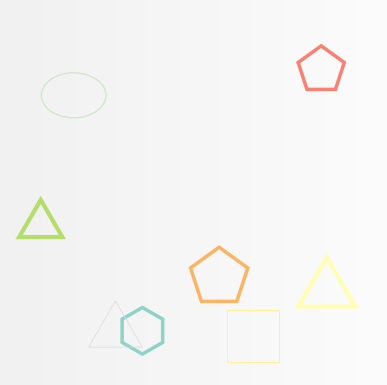[{"shape": "hexagon", "thickness": 2.5, "radius": 0.3, "center": [0.367, 0.141]}, {"shape": "triangle", "thickness": 3, "radius": 0.42, "center": [0.843, 0.246]}, {"shape": "pentagon", "thickness": 2.5, "radius": 0.31, "center": [0.829, 0.818]}, {"shape": "pentagon", "thickness": 2.5, "radius": 0.39, "center": [0.566, 0.28]}, {"shape": "triangle", "thickness": 3, "radius": 0.32, "center": [0.105, 0.416]}, {"shape": "triangle", "thickness": 0.5, "radius": 0.4, "center": [0.298, 0.138]}, {"shape": "oval", "thickness": 1, "radius": 0.42, "center": [0.19, 0.752]}, {"shape": "square", "thickness": 0.5, "radius": 0.34, "center": [0.652, 0.127]}]